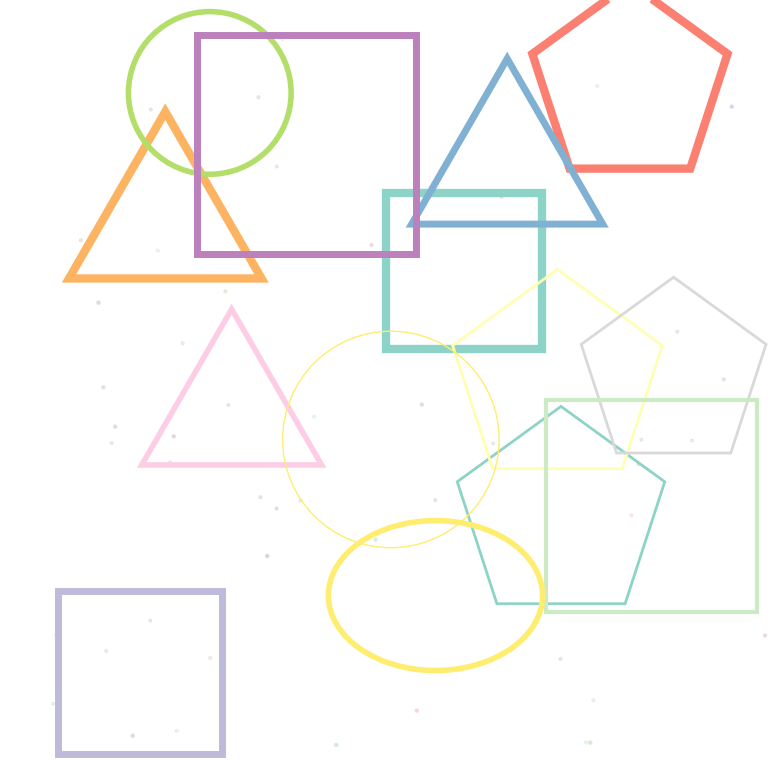[{"shape": "pentagon", "thickness": 1, "radius": 0.71, "center": [0.729, 0.331]}, {"shape": "square", "thickness": 3, "radius": 0.5, "center": [0.603, 0.648]}, {"shape": "pentagon", "thickness": 1, "radius": 0.72, "center": [0.724, 0.507]}, {"shape": "square", "thickness": 2.5, "radius": 0.53, "center": [0.182, 0.127]}, {"shape": "pentagon", "thickness": 3, "radius": 0.67, "center": [0.818, 0.889]}, {"shape": "triangle", "thickness": 2.5, "radius": 0.72, "center": [0.659, 0.781]}, {"shape": "triangle", "thickness": 3, "radius": 0.72, "center": [0.215, 0.711]}, {"shape": "circle", "thickness": 2, "radius": 0.53, "center": [0.272, 0.879]}, {"shape": "triangle", "thickness": 2, "radius": 0.67, "center": [0.301, 0.464]}, {"shape": "pentagon", "thickness": 1, "radius": 0.63, "center": [0.875, 0.514]}, {"shape": "square", "thickness": 2.5, "radius": 0.71, "center": [0.398, 0.813]}, {"shape": "square", "thickness": 1.5, "radius": 0.69, "center": [0.846, 0.343]}, {"shape": "circle", "thickness": 0.5, "radius": 0.7, "center": [0.508, 0.429]}, {"shape": "oval", "thickness": 2, "radius": 0.7, "center": [0.566, 0.227]}]